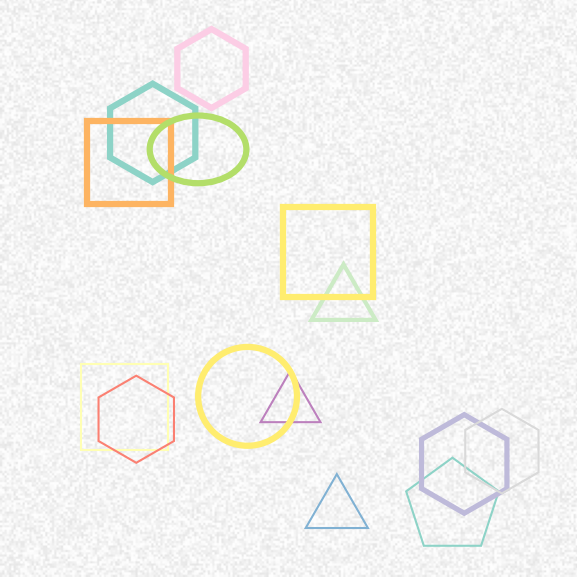[{"shape": "pentagon", "thickness": 1, "radius": 0.42, "center": [0.783, 0.122]}, {"shape": "hexagon", "thickness": 3, "radius": 0.43, "center": [0.264, 0.769]}, {"shape": "square", "thickness": 1, "radius": 0.37, "center": [0.215, 0.294]}, {"shape": "hexagon", "thickness": 2.5, "radius": 0.43, "center": [0.804, 0.196]}, {"shape": "hexagon", "thickness": 1, "radius": 0.38, "center": [0.236, 0.273]}, {"shape": "triangle", "thickness": 1, "radius": 0.31, "center": [0.583, 0.116]}, {"shape": "square", "thickness": 3, "radius": 0.36, "center": [0.223, 0.718]}, {"shape": "oval", "thickness": 3, "radius": 0.42, "center": [0.343, 0.74]}, {"shape": "hexagon", "thickness": 3, "radius": 0.34, "center": [0.366, 0.88]}, {"shape": "hexagon", "thickness": 1, "radius": 0.37, "center": [0.869, 0.218]}, {"shape": "triangle", "thickness": 1, "radius": 0.3, "center": [0.503, 0.298]}, {"shape": "triangle", "thickness": 2, "radius": 0.32, "center": [0.595, 0.477]}, {"shape": "circle", "thickness": 3, "radius": 0.43, "center": [0.429, 0.313]}, {"shape": "square", "thickness": 3, "radius": 0.39, "center": [0.568, 0.563]}]